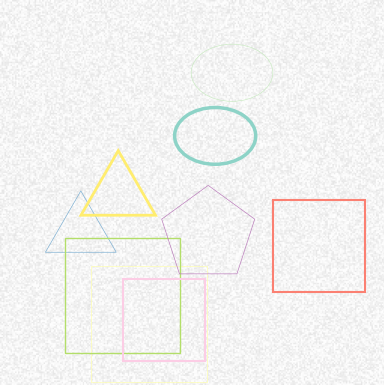[{"shape": "oval", "thickness": 2.5, "radius": 0.53, "center": [0.559, 0.647]}, {"shape": "square", "thickness": 0.5, "radius": 0.75, "center": [0.387, 0.159]}, {"shape": "square", "thickness": 1.5, "radius": 0.6, "center": [0.829, 0.361]}, {"shape": "triangle", "thickness": 0.5, "radius": 0.53, "center": [0.21, 0.398]}, {"shape": "square", "thickness": 1, "radius": 0.74, "center": [0.318, 0.233]}, {"shape": "square", "thickness": 1.5, "radius": 0.53, "center": [0.427, 0.169]}, {"shape": "pentagon", "thickness": 0.5, "radius": 0.64, "center": [0.541, 0.391]}, {"shape": "oval", "thickness": 0.5, "radius": 0.53, "center": [0.603, 0.811]}, {"shape": "triangle", "thickness": 2, "radius": 0.56, "center": [0.307, 0.497]}]